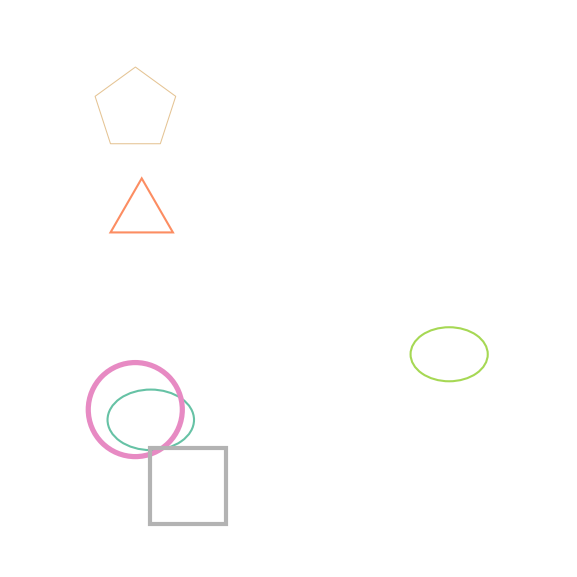[{"shape": "oval", "thickness": 1, "radius": 0.37, "center": [0.261, 0.272]}, {"shape": "triangle", "thickness": 1, "radius": 0.31, "center": [0.245, 0.628]}, {"shape": "circle", "thickness": 2.5, "radius": 0.41, "center": [0.234, 0.29]}, {"shape": "oval", "thickness": 1, "radius": 0.33, "center": [0.778, 0.386]}, {"shape": "pentagon", "thickness": 0.5, "radius": 0.37, "center": [0.234, 0.81]}, {"shape": "square", "thickness": 2, "radius": 0.33, "center": [0.325, 0.157]}]